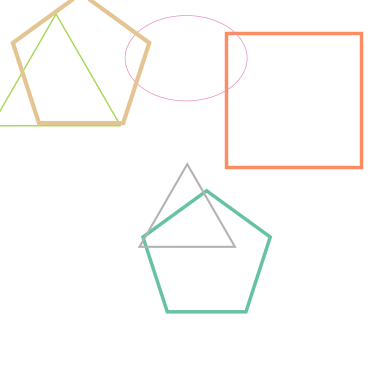[{"shape": "pentagon", "thickness": 2.5, "radius": 0.87, "center": [0.537, 0.331]}, {"shape": "square", "thickness": 2.5, "radius": 0.87, "center": [0.762, 0.74]}, {"shape": "oval", "thickness": 0.5, "radius": 0.79, "center": [0.483, 0.849]}, {"shape": "triangle", "thickness": 1, "radius": 0.97, "center": [0.146, 0.77]}, {"shape": "pentagon", "thickness": 3, "radius": 0.93, "center": [0.211, 0.831]}, {"shape": "triangle", "thickness": 1.5, "radius": 0.72, "center": [0.486, 0.43]}]